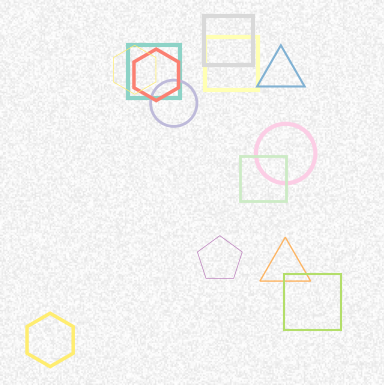[{"shape": "square", "thickness": 3, "radius": 0.34, "center": [0.4, 0.814]}, {"shape": "square", "thickness": 3, "radius": 0.34, "center": [0.601, 0.836]}, {"shape": "circle", "thickness": 2, "radius": 0.3, "center": [0.451, 0.732]}, {"shape": "hexagon", "thickness": 2.5, "radius": 0.33, "center": [0.406, 0.806]}, {"shape": "triangle", "thickness": 1.5, "radius": 0.36, "center": [0.73, 0.811]}, {"shape": "triangle", "thickness": 1, "radius": 0.38, "center": [0.741, 0.308]}, {"shape": "square", "thickness": 1.5, "radius": 0.37, "center": [0.812, 0.215]}, {"shape": "circle", "thickness": 3, "radius": 0.39, "center": [0.742, 0.601]}, {"shape": "square", "thickness": 3, "radius": 0.32, "center": [0.593, 0.894]}, {"shape": "pentagon", "thickness": 0.5, "radius": 0.31, "center": [0.571, 0.327]}, {"shape": "square", "thickness": 2, "radius": 0.29, "center": [0.683, 0.536]}, {"shape": "hexagon", "thickness": 2.5, "radius": 0.35, "center": [0.13, 0.117]}, {"shape": "hexagon", "thickness": 0.5, "radius": 0.32, "center": [0.35, 0.819]}]